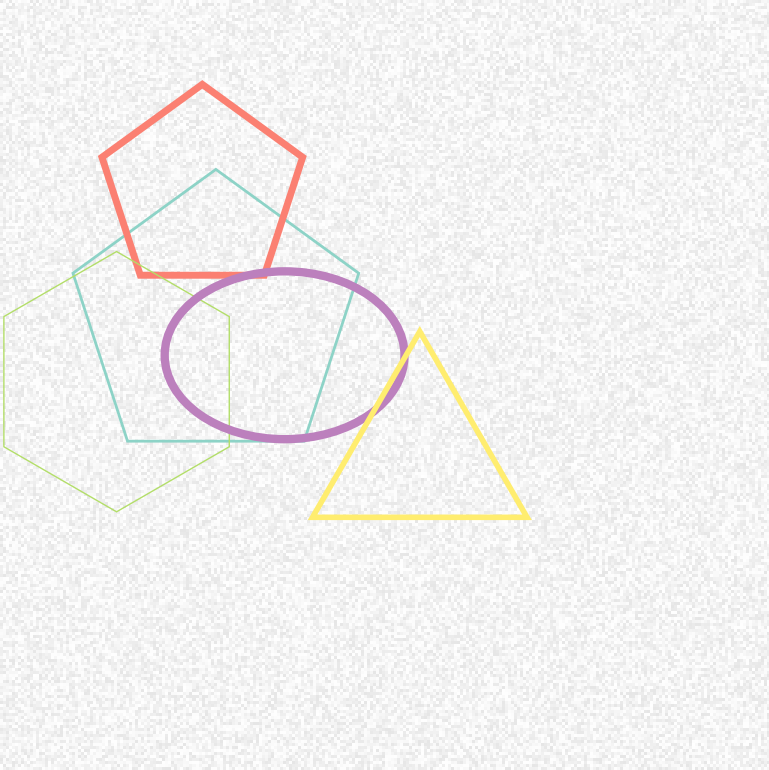[{"shape": "pentagon", "thickness": 1, "radius": 0.98, "center": [0.28, 0.585]}, {"shape": "pentagon", "thickness": 2.5, "radius": 0.69, "center": [0.263, 0.753]}, {"shape": "hexagon", "thickness": 0.5, "radius": 0.84, "center": [0.151, 0.504]}, {"shape": "oval", "thickness": 3, "radius": 0.78, "center": [0.37, 0.539]}, {"shape": "triangle", "thickness": 2, "radius": 0.8, "center": [0.545, 0.409]}]